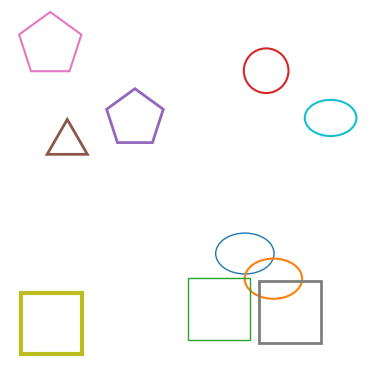[{"shape": "oval", "thickness": 1, "radius": 0.38, "center": [0.636, 0.341]}, {"shape": "oval", "thickness": 1.5, "radius": 0.37, "center": [0.71, 0.276]}, {"shape": "square", "thickness": 1, "radius": 0.4, "center": [0.569, 0.198]}, {"shape": "circle", "thickness": 1.5, "radius": 0.29, "center": [0.691, 0.816]}, {"shape": "pentagon", "thickness": 2, "radius": 0.39, "center": [0.351, 0.692]}, {"shape": "triangle", "thickness": 2, "radius": 0.3, "center": [0.175, 0.629]}, {"shape": "pentagon", "thickness": 1.5, "radius": 0.43, "center": [0.13, 0.884]}, {"shape": "square", "thickness": 2, "radius": 0.4, "center": [0.754, 0.19]}, {"shape": "square", "thickness": 3, "radius": 0.4, "center": [0.135, 0.161]}, {"shape": "oval", "thickness": 1.5, "radius": 0.34, "center": [0.859, 0.694]}]